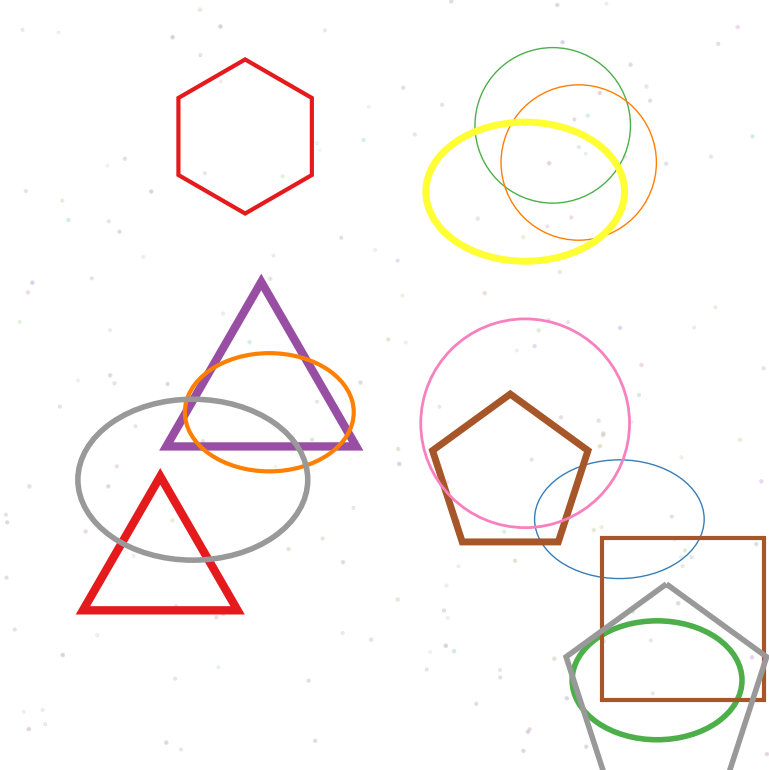[{"shape": "triangle", "thickness": 3, "radius": 0.58, "center": [0.208, 0.265]}, {"shape": "hexagon", "thickness": 1.5, "radius": 0.5, "center": [0.318, 0.823]}, {"shape": "oval", "thickness": 0.5, "radius": 0.55, "center": [0.804, 0.326]}, {"shape": "oval", "thickness": 2, "radius": 0.55, "center": [0.853, 0.117]}, {"shape": "circle", "thickness": 0.5, "radius": 0.5, "center": [0.718, 0.837]}, {"shape": "triangle", "thickness": 3, "radius": 0.71, "center": [0.339, 0.491]}, {"shape": "circle", "thickness": 0.5, "radius": 0.5, "center": [0.752, 0.789]}, {"shape": "oval", "thickness": 1.5, "radius": 0.55, "center": [0.35, 0.465]}, {"shape": "oval", "thickness": 2.5, "radius": 0.65, "center": [0.682, 0.751]}, {"shape": "square", "thickness": 1.5, "radius": 0.53, "center": [0.887, 0.196]}, {"shape": "pentagon", "thickness": 2.5, "radius": 0.53, "center": [0.663, 0.382]}, {"shape": "circle", "thickness": 1, "radius": 0.68, "center": [0.682, 0.45]}, {"shape": "oval", "thickness": 2, "radius": 0.75, "center": [0.25, 0.377]}, {"shape": "pentagon", "thickness": 2, "radius": 0.68, "center": [0.865, 0.105]}]